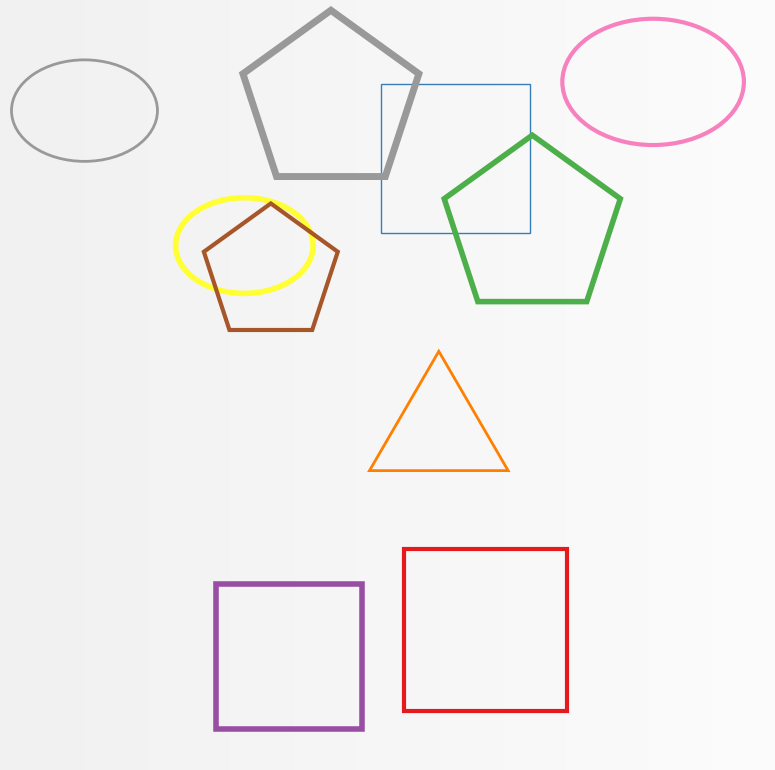[{"shape": "square", "thickness": 1.5, "radius": 0.52, "center": [0.626, 0.182]}, {"shape": "square", "thickness": 0.5, "radius": 0.48, "center": [0.588, 0.794]}, {"shape": "pentagon", "thickness": 2, "radius": 0.6, "center": [0.687, 0.705]}, {"shape": "square", "thickness": 2, "radius": 0.47, "center": [0.373, 0.148]}, {"shape": "triangle", "thickness": 1, "radius": 0.52, "center": [0.566, 0.44]}, {"shape": "oval", "thickness": 2, "radius": 0.44, "center": [0.315, 0.681]}, {"shape": "pentagon", "thickness": 1.5, "radius": 0.45, "center": [0.349, 0.645]}, {"shape": "oval", "thickness": 1.5, "radius": 0.59, "center": [0.843, 0.894]}, {"shape": "oval", "thickness": 1, "radius": 0.47, "center": [0.109, 0.856]}, {"shape": "pentagon", "thickness": 2.5, "radius": 0.6, "center": [0.427, 0.867]}]